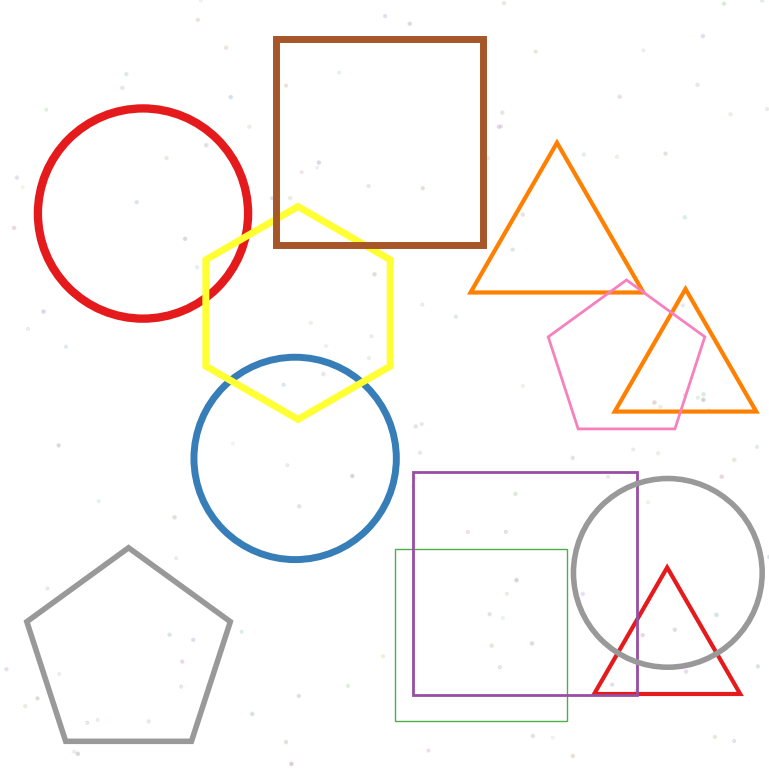[{"shape": "circle", "thickness": 3, "radius": 0.68, "center": [0.186, 0.723]}, {"shape": "triangle", "thickness": 1.5, "radius": 0.55, "center": [0.866, 0.153]}, {"shape": "circle", "thickness": 2.5, "radius": 0.66, "center": [0.383, 0.405]}, {"shape": "square", "thickness": 0.5, "radius": 0.56, "center": [0.624, 0.176]}, {"shape": "square", "thickness": 1, "radius": 0.73, "center": [0.682, 0.242]}, {"shape": "triangle", "thickness": 1.5, "radius": 0.65, "center": [0.723, 0.685]}, {"shape": "triangle", "thickness": 1.5, "radius": 0.53, "center": [0.89, 0.519]}, {"shape": "hexagon", "thickness": 2.5, "radius": 0.69, "center": [0.387, 0.594]}, {"shape": "square", "thickness": 2.5, "radius": 0.67, "center": [0.493, 0.816]}, {"shape": "pentagon", "thickness": 1, "radius": 0.53, "center": [0.814, 0.529]}, {"shape": "circle", "thickness": 2, "radius": 0.61, "center": [0.867, 0.256]}, {"shape": "pentagon", "thickness": 2, "radius": 0.69, "center": [0.167, 0.15]}]